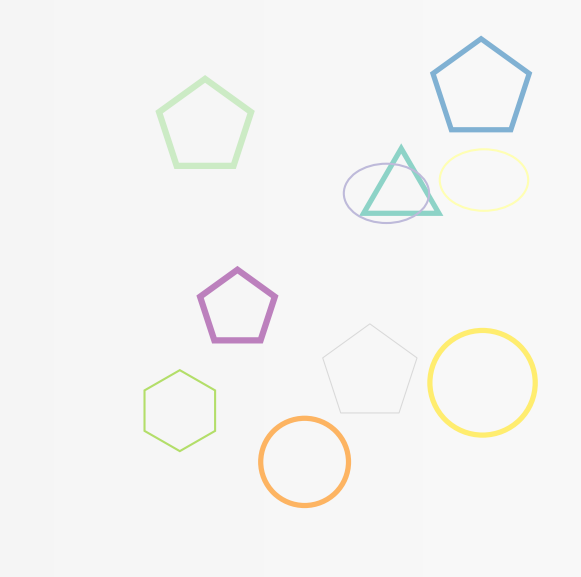[{"shape": "triangle", "thickness": 2.5, "radius": 0.37, "center": [0.69, 0.667]}, {"shape": "oval", "thickness": 1, "radius": 0.38, "center": [0.833, 0.687]}, {"shape": "oval", "thickness": 1, "radius": 0.37, "center": [0.665, 0.664]}, {"shape": "pentagon", "thickness": 2.5, "radius": 0.44, "center": [0.828, 0.845]}, {"shape": "circle", "thickness": 2.5, "radius": 0.38, "center": [0.524, 0.199]}, {"shape": "hexagon", "thickness": 1, "radius": 0.35, "center": [0.309, 0.288]}, {"shape": "pentagon", "thickness": 0.5, "radius": 0.43, "center": [0.636, 0.353]}, {"shape": "pentagon", "thickness": 3, "radius": 0.34, "center": [0.409, 0.464]}, {"shape": "pentagon", "thickness": 3, "radius": 0.42, "center": [0.353, 0.779]}, {"shape": "circle", "thickness": 2.5, "radius": 0.45, "center": [0.83, 0.336]}]